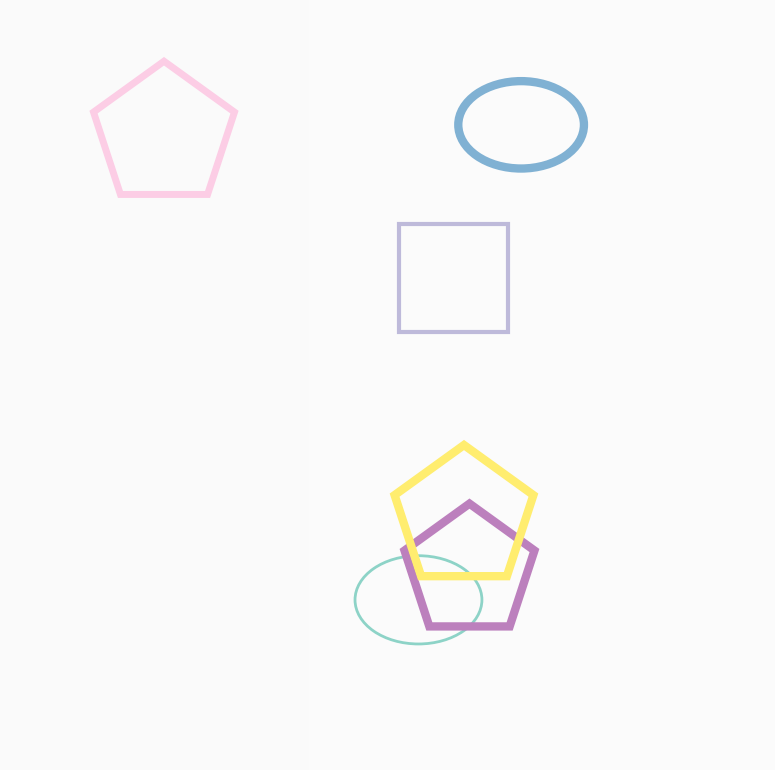[{"shape": "oval", "thickness": 1, "radius": 0.41, "center": [0.54, 0.221]}, {"shape": "square", "thickness": 1.5, "radius": 0.35, "center": [0.586, 0.64]}, {"shape": "oval", "thickness": 3, "radius": 0.41, "center": [0.672, 0.838]}, {"shape": "pentagon", "thickness": 2.5, "radius": 0.48, "center": [0.212, 0.825]}, {"shape": "pentagon", "thickness": 3, "radius": 0.44, "center": [0.606, 0.258]}, {"shape": "pentagon", "thickness": 3, "radius": 0.47, "center": [0.599, 0.328]}]